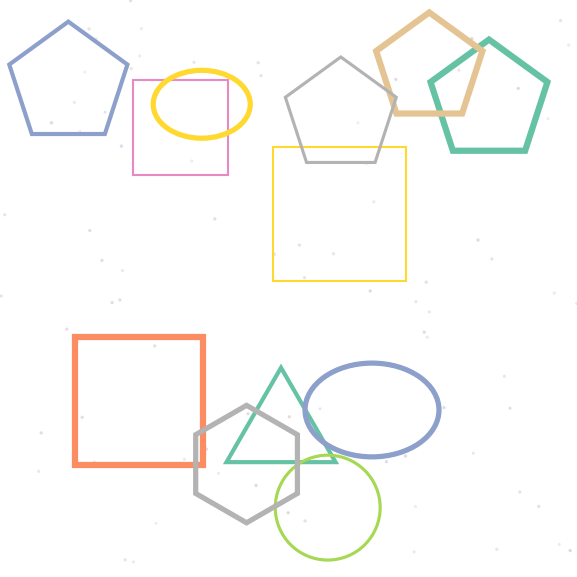[{"shape": "triangle", "thickness": 2, "radius": 0.55, "center": [0.487, 0.253]}, {"shape": "pentagon", "thickness": 3, "radius": 0.53, "center": [0.847, 0.824]}, {"shape": "square", "thickness": 3, "radius": 0.55, "center": [0.241, 0.305]}, {"shape": "oval", "thickness": 2.5, "radius": 0.58, "center": [0.644, 0.289]}, {"shape": "pentagon", "thickness": 2, "radius": 0.54, "center": [0.118, 0.854]}, {"shape": "square", "thickness": 1, "radius": 0.41, "center": [0.312, 0.778]}, {"shape": "circle", "thickness": 1.5, "radius": 0.45, "center": [0.567, 0.12]}, {"shape": "oval", "thickness": 2.5, "radius": 0.42, "center": [0.349, 0.819]}, {"shape": "square", "thickness": 1, "radius": 0.58, "center": [0.588, 0.629]}, {"shape": "pentagon", "thickness": 3, "radius": 0.48, "center": [0.743, 0.881]}, {"shape": "pentagon", "thickness": 1.5, "radius": 0.5, "center": [0.59, 0.799]}, {"shape": "hexagon", "thickness": 2.5, "radius": 0.51, "center": [0.427, 0.196]}]